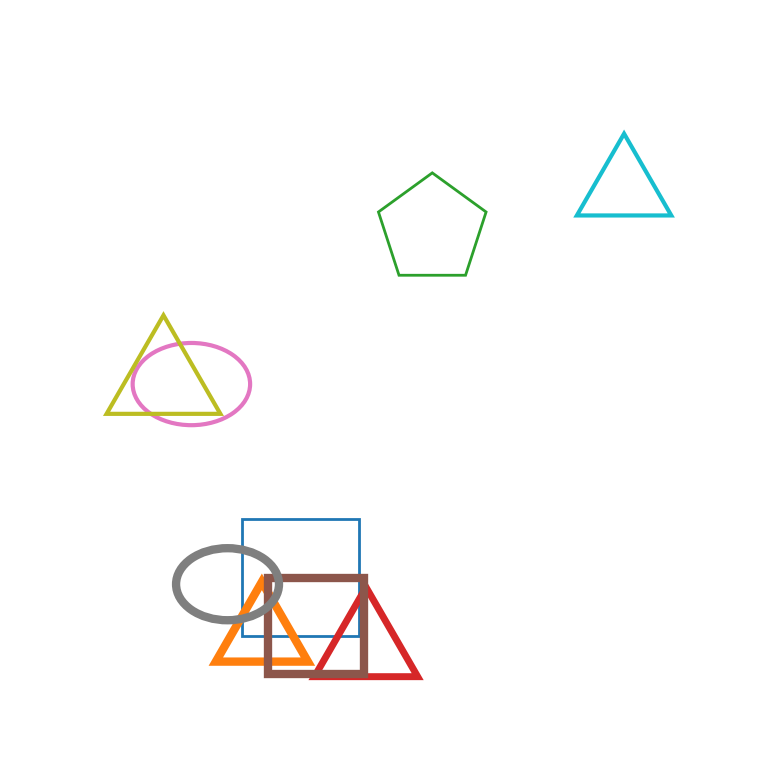[{"shape": "square", "thickness": 1, "radius": 0.38, "center": [0.391, 0.25]}, {"shape": "triangle", "thickness": 3, "radius": 0.35, "center": [0.34, 0.175]}, {"shape": "pentagon", "thickness": 1, "radius": 0.37, "center": [0.561, 0.702]}, {"shape": "triangle", "thickness": 2.5, "radius": 0.39, "center": [0.475, 0.16]}, {"shape": "square", "thickness": 3, "radius": 0.31, "center": [0.41, 0.187]}, {"shape": "oval", "thickness": 1.5, "radius": 0.38, "center": [0.249, 0.501]}, {"shape": "oval", "thickness": 3, "radius": 0.33, "center": [0.295, 0.241]}, {"shape": "triangle", "thickness": 1.5, "radius": 0.43, "center": [0.212, 0.505]}, {"shape": "triangle", "thickness": 1.5, "radius": 0.35, "center": [0.81, 0.756]}]